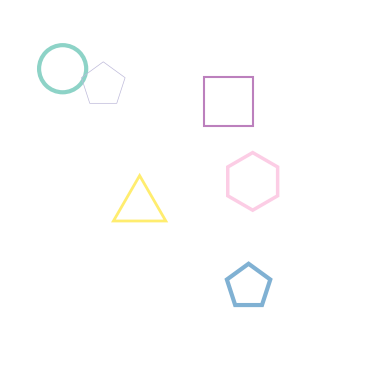[{"shape": "circle", "thickness": 3, "radius": 0.31, "center": [0.163, 0.821]}, {"shape": "pentagon", "thickness": 0.5, "radius": 0.3, "center": [0.268, 0.78]}, {"shape": "pentagon", "thickness": 3, "radius": 0.3, "center": [0.646, 0.256]}, {"shape": "hexagon", "thickness": 2.5, "radius": 0.37, "center": [0.656, 0.529]}, {"shape": "square", "thickness": 1.5, "radius": 0.32, "center": [0.593, 0.737]}, {"shape": "triangle", "thickness": 2, "radius": 0.39, "center": [0.363, 0.465]}]